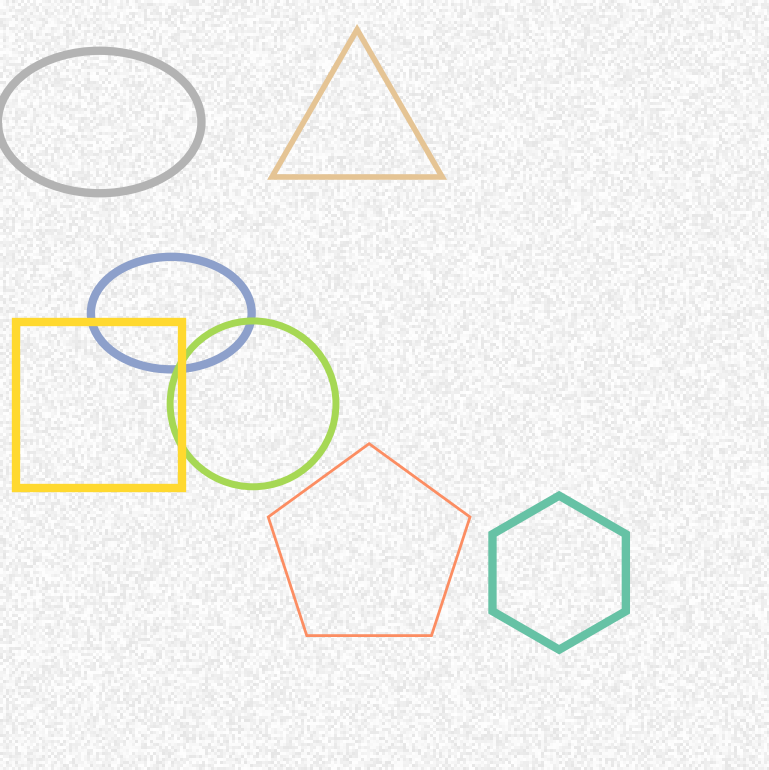[{"shape": "hexagon", "thickness": 3, "radius": 0.5, "center": [0.726, 0.256]}, {"shape": "pentagon", "thickness": 1, "radius": 0.69, "center": [0.479, 0.286]}, {"shape": "oval", "thickness": 3, "radius": 0.52, "center": [0.222, 0.593]}, {"shape": "circle", "thickness": 2.5, "radius": 0.54, "center": [0.329, 0.476]}, {"shape": "square", "thickness": 3, "radius": 0.54, "center": [0.129, 0.474]}, {"shape": "triangle", "thickness": 2, "radius": 0.64, "center": [0.464, 0.834]}, {"shape": "oval", "thickness": 3, "radius": 0.66, "center": [0.129, 0.842]}]